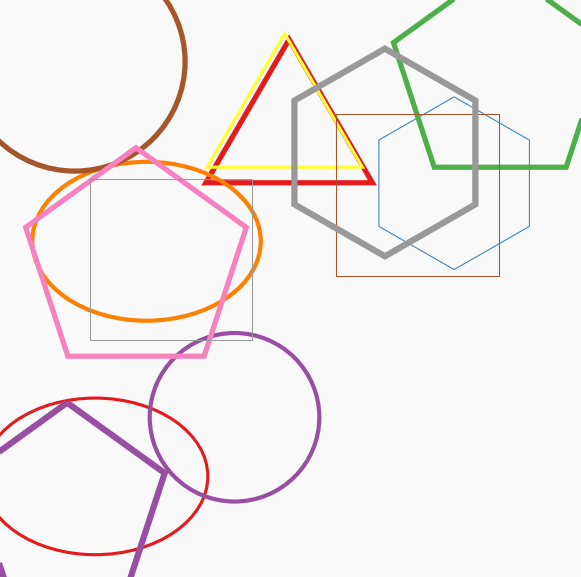[{"shape": "oval", "thickness": 1.5, "radius": 0.97, "center": [0.164, 0.174]}, {"shape": "triangle", "thickness": 2.5, "radius": 0.83, "center": [0.497, 0.765]}, {"shape": "hexagon", "thickness": 0.5, "radius": 0.75, "center": [0.781, 0.682]}, {"shape": "pentagon", "thickness": 2.5, "radius": 0.97, "center": [0.861, 0.866]}, {"shape": "pentagon", "thickness": 3, "radius": 0.88, "center": [0.115, 0.125]}, {"shape": "circle", "thickness": 2, "radius": 0.73, "center": [0.403, 0.277]}, {"shape": "oval", "thickness": 2, "radius": 0.98, "center": [0.252, 0.581]}, {"shape": "triangle", "thickness": 1.5, "radius": 0.77, "center": [0.49, 0.787]}, {"shape": "circle", "thickness": 2.5, "radius": 0.95, "center": [0.129, 0.892]}, {"shape": "square", "thickness": 0.5, "radius": 0.7, "center": [0.718, 0.662]}, {"shape": "pentagon", "thickness": 2.5, "radius": 1.0, "center": [0.234, 0.544]}, {"shape": "hexagon", "thickness": 3, "radius": 0.9, "center": [0.662, 0.735]}, {"shape": "square", "thickness": 0.5, "radius": 0.69, "center": [0.294, 0.55]}]